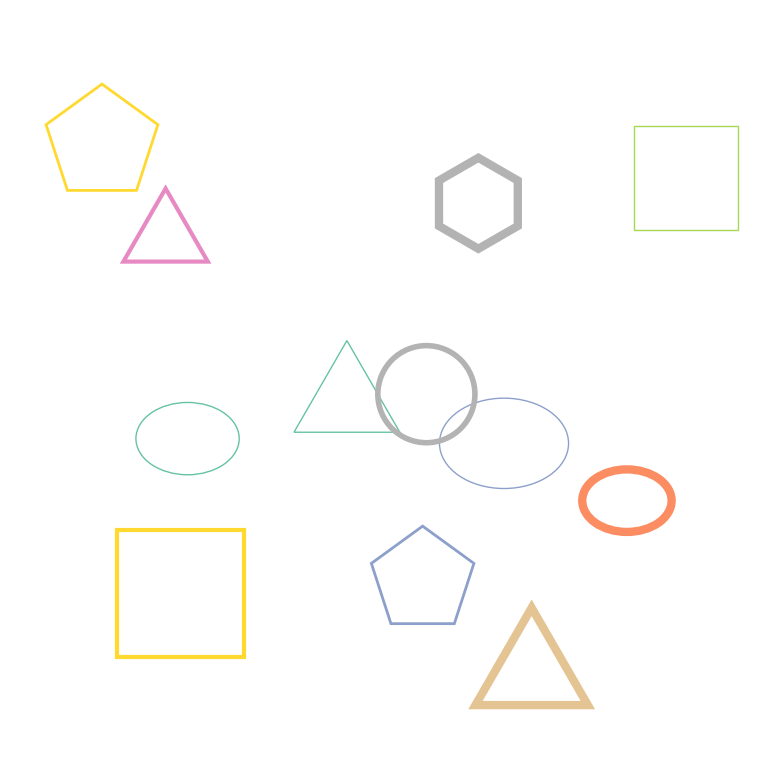[{"shape": "triangle", "thickness": 0.5, "radius": 0.4, "center": [0.451, 0.478]}, {"shape": "oval", "thickness": 0.5, "radius": 0.34, "center": [0.244, 0.43]}, {"shape": "oval", "thickness": 3, "radius": 0.29, "center": [0.814, 0.35]}, {"shape": "pentagon", "thickness": 1, "radius": 0.35, "center": [0.549, 0.247]}, {"shape": "oval", "thickness": 0.5, "radius": 0.42, "center": [0.655, 0.424]}, {"shape": "triangle", "thickness": 1.5, "radius": 0.32, "center": [0.215, 0.692]}, {"shape": "square", "thickness": 0.5, "radius": 0.34, "center": [0.891, 0.769]}, {"shape": "pentagon", "thickness": 1, "radius": 0.38, "center": [0.132, 0.814]}, {"shape": "square", "thickness": 1.5, "radius": 0.41, "center": [0.235, 0.229]}, {"shape": "triangle", "thickness": 3, "radius": 0.42, "center": [0.69, 0.126]}, {"shape": "circle", "thickness": 2, "radius": 0.32, "center": [0.554, 0.488]}, {"shape": "hexagon", "thickness": 3, "radius": 0.3, "center": [0.621, 0.736]}]